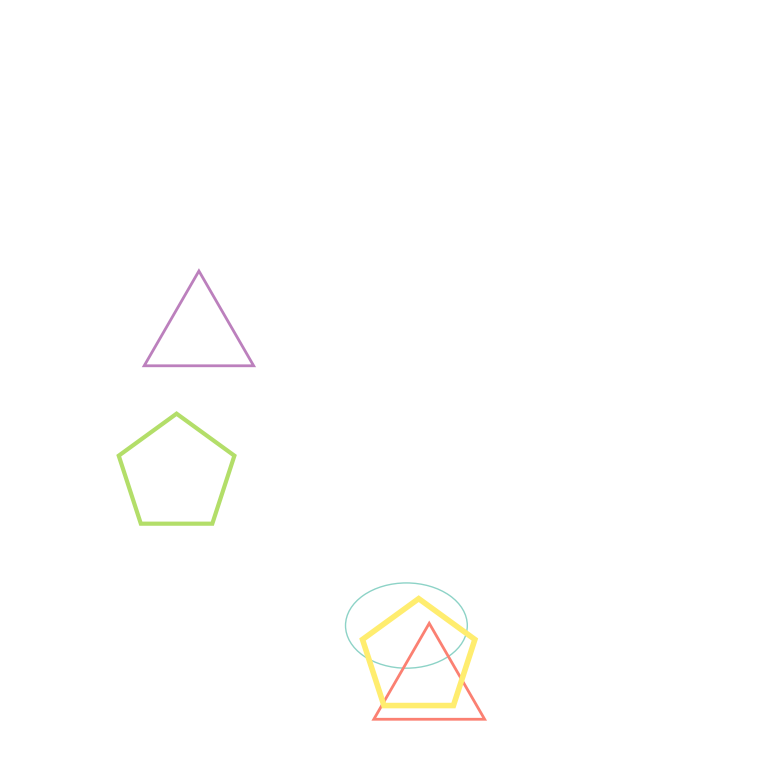[{"shape": "oval", "thickness": 0.5, "radius": 0.4, "center": [0.528, 0.188]}, {"shape": "triangle", "thickness": 1, "radius": 0.42, "center": [0.557, 0.107]}, {"shape": "pentagon", "thickness": 1.5, "radius": 0.39, "center": [0.229, 0.384]}, {"shape": "triangle", "thickness": 1, "radius": 0.41, "center": [0.258, 0.566]}, {"shape": "pentagon", "thickness": 2, "radius": 0.38, "center": [0.544, 0.146]}]